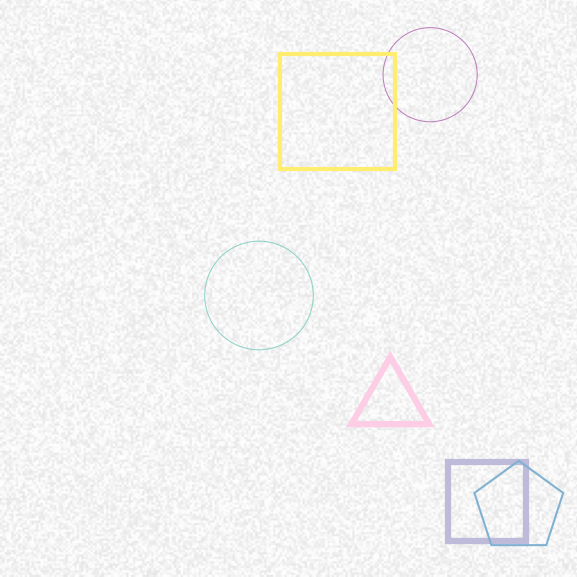[{"shape": "circle", "thickness": 0.5, "radius": 0.47, "center": [0.448, 0.487]}, {"shape": "square", "thickness": 3, "radius": 0.34, "center": [0.843, 0.131]}, {"shape": "pentagon", "thickness": 1, "radius": 0.4, "center": [0.898, 0.121]}, {"shape": "triangle", "thickness": 3, "radius": 0.39, "center": [0.676, 0.304]}, {"shape": "circle", "thickness": 0.5, "radius": 0.41, "center": [0.745, 0.87]}, {"shape": "square", "thickness": 2, "radius": 0.5, "center": [0.585, 0.807]}]